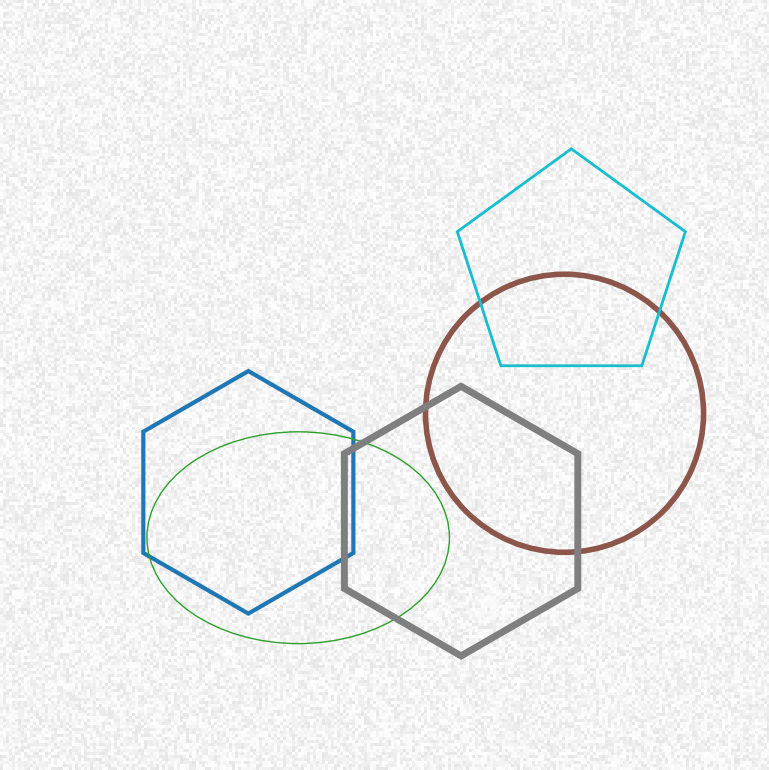[{"shape": "hexagon", "thickness": 1.5, "radius": 0.79, "center": [0.323, 0.361]}, {"shape": "oval", "thickness": 0.5, "radius": 0.98, "center": [0.387, 0.302]}, {"shape": "circle", "thickness": 2, "radius": 0.9, "center": [0.733, 0.463]}, {"shape": "hexagon", "thickness": 2.5, "radius": 0.88, "center": [0.599, 0.323]}, {"shape": "pentagon", "thickness": 1, "radius": 0.78, "center": [0.742, 0.651]}]